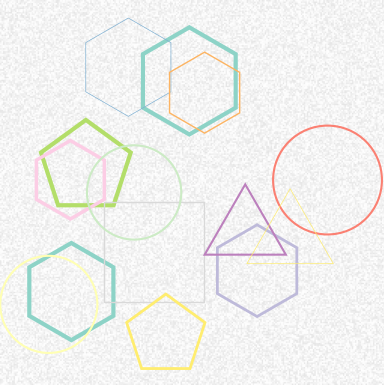[{"shape": "hexagon", "thickness": 3, "radius": 0.63, "center": [0.185, 0.243]}, {"shape": "hexagon", "thickness": 3, "radius": 0.7, "center": [0.492, 0.79]}, {"shape": "circle", "thickness": 1.5, "radius": 0.63, "center": [0.127, 0.209]}, {"shape": "hexagon", "thickness": 2, "radius": 0.6, "center": [0.668, 0.297]}, {"shape": "circle", "thickness": 1.5, "radius": 0.71, "center": [0.851, 0.532]}, {"shape": "hexagon", "thickness": 0.5, "radius": 0.64, "center": [0.333, 0.825]}, {"shape": "hexagon", "thickness": 1, "radius": 0.53, "center": [0.531, 0.759]}, {"shape": "pentagon", "thickness": 3, "radius": 0.61, "center": [0.223, 0.566]}, {"shape": "hexagon", "thickness": 2.5, "radius": 0.51, "center": [0.183, 0.533]}, {"shape": "square", "thickness": 1, "radius": 0.65, "center": [0.399, 0.345]}, {"shape": "triangle", "thickness": 1.5, "radius": 0.61, "center": [0.637, 0.399]}, {"shape": "circle", "thickness": 1.5, "radius": 0.61, "center": [0.348, 0.5]}, {"shape": "triangle", "thickness": 0.5, "radius": 0.65, "center": [0.754, 0.38]}, {"shape": "pentagon", "thickness": 2, "radius": 0.53, "center": [0.431, 0.129]}]